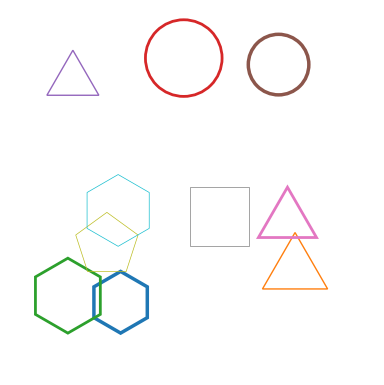[{"shape": "hexagon", "thickness": 2.5, "radius": 0.4, "center": [0.313, 0.215]}, {"shape": "triangle", "thickness": 1, "radius": 0.49, "center": [0.766, 0.298]}, {"shape": "hexagon", "thickness": 2, "radius": 0.49, "center": [0.176, 0.232]}, {"shape": "circle", "thickness": 2, "radius": 0.5, "center": [0.477, 0.849]}, {"shape": "triangle", "thickness": 1, "radius": 0.39, "center": [0.189, 0.792]}, {"shape": "circle", "thickness": 2.5, "radius": 0.39, "center": [0.724, 0.832]}, {"shape": "triangle", "thickness": 2, "radius": 0.44, "center": [0.747, 0.427]}, {"shape": "square", "thickness": 0.5, "radius": 0.38, "center": [0.571, 0.438]}, {"shape": "pentagon", "thickness": 0.5, "radius": 0.43, "center": [0.278, 0.363]}, {"shape": "hexagon", "thickness": 0.5, "radius": 0.47, "center": [0.307, 0.453]}]